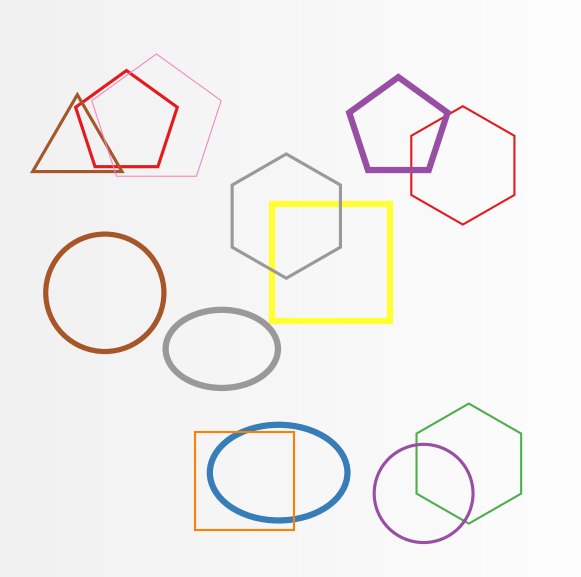[{"shape": "pentagon", "thickness": 1.5, "radius": 0.46, "center": [0.218, 0.785]}, {"shape": "hexagon", "thickness": 1, "radius": 0.51, "center": [0.796, 0.713]}, {"shape": "oval", "thickness": 3, "radius": 0.59, "center": [0.479, 0.181]}, {"shape": "hexagon", "thickness": 1, "radius": 0.52, "center": [0.807, 0.196]}, {"shape": "pentagon", "thickness": 3, "radius": 0.44, "center": [0.685, 0.777]}, {"shape": "circle", "thickness": 1.5, "radius": 0.43, "center": [0.729, 0.145]}, {"shape": "square", "thickness": 1, "radius": 0.42, "center": [0.42, 0.166]}, {"shape": "square", "thickness": 3, "radius": 0.51, "center": [0.569, 0.544]}, {"shape": "triangle", "thickness": 1.5, "radius": 0.44, "center": [0.133, 0.746]}, {"shape": "circle", "thickness": 2.5, "radius": 0.51, "center": [0.18, 0.492]}, {"shape": "pentagon", "thickness": 0.5, "radius": 0.59, "center": [0.269, 0.789]}, {"shape": "oval", "thickness": 3, "radius": 0.48, "center": [0.382, 0.395]}, {"shape": "hexagon", "thickness": 1.5, "radius": 0.54, "center": [0.493, 0.625]}]